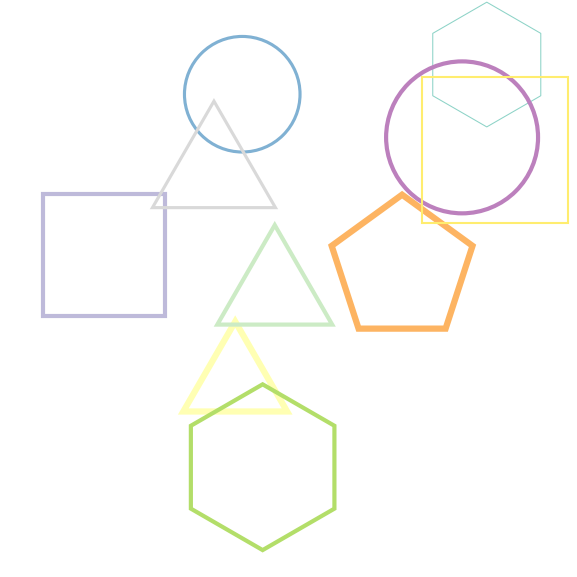[{"shape": "hexagon", "thickness": 0.5, "radius": 0.54, "center": [0.843, 0.887]}, {"shape": "triangle", "thickness": 3, "radius": 0.52, "center": [0.407, 0.338]}, {"shape": "square", "thickness": 2, "radius": 0.53, "center": [0.179, 0.557]}, {"shape": "circle", "thickness": 1.5, "radius": 0.5, "center": [0.419, 0.836]}, {"shape": "pentagon", "thickness": 3, "radius": 0.64, "center": [0.696, 0.534]}, {"shape": "hexagon", "thickness": 2, "radius": 0.72, "center": [0.455, 0.19]}, {"shape": "triangle", "thickness": 1.5, "radius": 0.61, "center": [0.37, 0.701]}, {"shape": "circle", "thickness": 2, "radius": 0.66, "center": [0.8, 0.761]}, {"shape": "triangle", "thickness": 2, "radius": 0.57, "center": [0.476, 0.495]}, {"shape": "square", "thickness": 1, "radius": 0.63, "center": [0.857, 0.739]}]